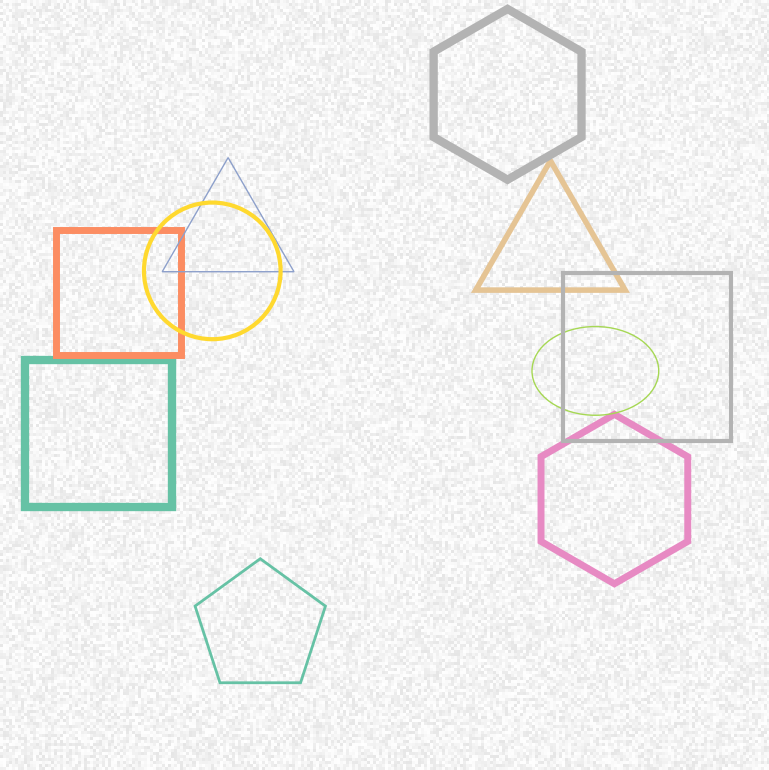[{"shape": "pentagon", "thickness": 1, "radius": 0.45, "center": [0.338, 0.185]}, {"shape": "square", "thickness": 3, "radius": 0.48, "center": [0.128, 0.437]}, {"shape": "square", "thickness": 2.5, "radius": 0.41, "center": [0.154, 0.62]}, {"shape": "triangle", "thickness": 0.5, "radius": 0.49, "center": [0.296, 0.697]}, {"shape": "hexagon", "thickness": 2.5, "radius": 0.55, "center": [0.798, 0.352]}, {"shape": "oval", "thickness": 0.5, "radius": 0.41, "center": [0.773, 0.518]}, {"shape": "circle", "thickness": 1.5, "radius": 0.44, "center": [0.276, 0.648]}, {"shape": "triangle", "thickness": 2, "radius": 0.56, "center": [0.715, 0.679]}, {"shape": "hexagon", "thickness": 3, "radius": 0.55, "center": [0.659, 0.877]}, {"shape": "square", "thickness": 1.5, "radius": 0.55, "center": [0.841, 0.537]}]